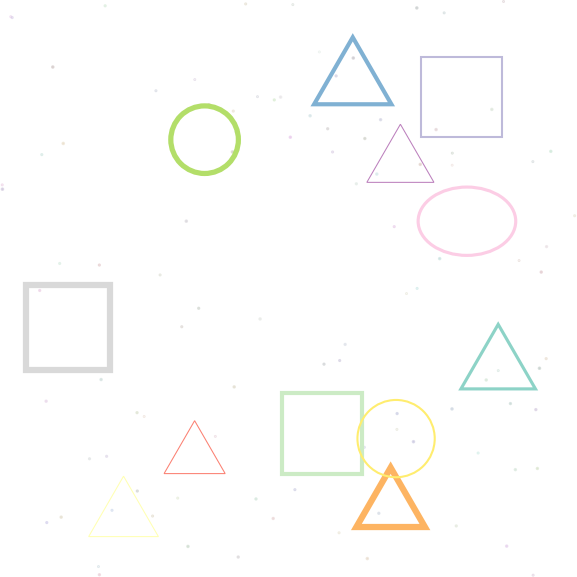[{"shape": "triangle", "thickness": 1.5, "radius": 0.37, "center": [0.863, 0.363]}, {"shape": "triangle", "thickness": 0.5, "radius": 0.35, "center": [0.214, 0.105]}, {"shape": "square", "thickness": 1, "radius": 0.35, "center": [0.799, 0.832]}, {"shape": "triangle", "thickness": 0.5, "radius": 0.31, "center": [0.337, 0.21]}, {"shape": "triangle", "thickness": 2, "radius": 0.39, "center": [0.611, 0.857]}, {"shape": "triangle", "thickness": 3, "radius": 0.34, "center": [0.676, 0.121]}, {"shape": "circle", "thickness": 2.5, "radius": 0.29, "center": [0.354, 0.757]}, {"shape": "oval", "thickness": 1.5, "radius": 0.42, "center": [0.809, 0.616]}, {"shape": "square", "thickness": 3, "radius": 0.37, "center": [0.118, 0.432]}, {"shape": "triangle", "thickness": 0.5, "radius": 0.34, "center": [0.693, 0.717]}, {"shape": "square", "thickness": 2, "radius": 0.35, "center": [0.558, 0.248]}, {"shape": "circle", "thickness": 1, "radius": 0.33, "center": [0.686, 0.24]}]